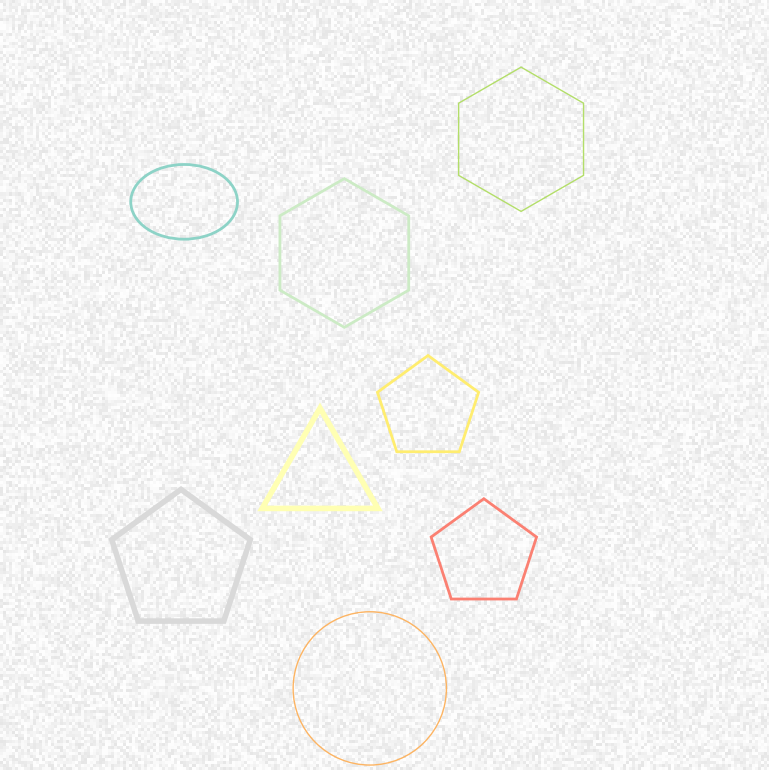[{"shape": "oval", "thickness": 1, "radius": 0.35, "center": [0.239, 0.738]}, {"shape": "triangle", "thickness": 2, "radius": 0.43, "center": [0.416, 0.383]}, {"shape": "pentagon", "thickness": 1, "radius": 0.36, "center": [0.628, 0.28]}, {"shape": "circle", "thickness": 0.5, "radius": 0.5, "center": [0.48, 0.106]}, {"shape": "hexagon", "thickness": 0.5, "radius": 0.47, "center": [0.677, 0.819]}, {"shape": "pentagon", "thickness": 2, "radius": 0.47, "center": [0.235, 0.27]}, {"shape": "hexagon", "thickness": 1, "radius": 0.48, "center": [0.447, 0.671]}, {"shape": "pentagon", "thickness": 1, "radius": 0.35, "center": [0.556, 0.469]}]